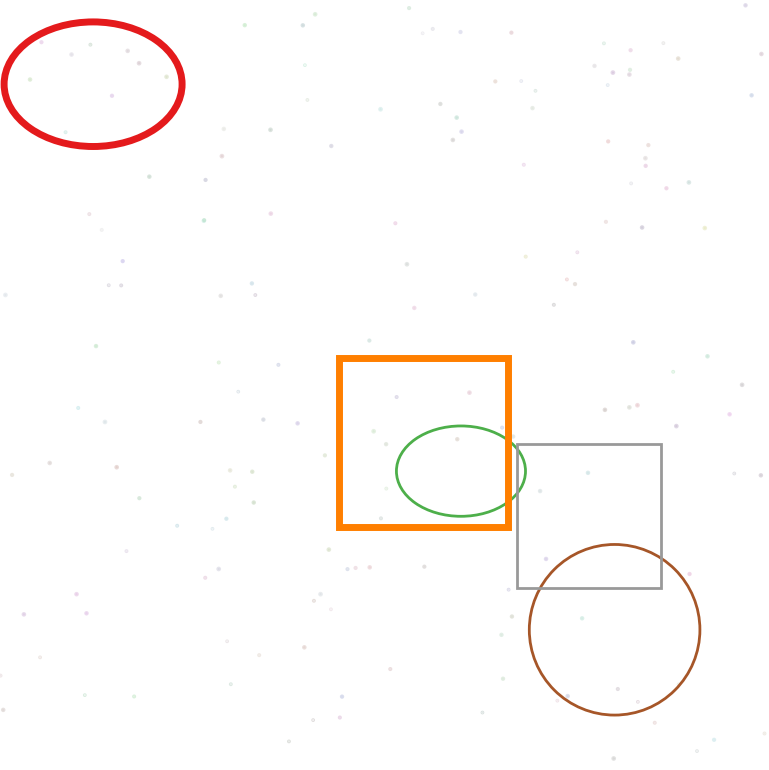[{"shape": "oval", "thickness": 2.5, "radius": 0.58, "center": [0.121, 0.891]}, {"shape": "oval", "thickness": 1, "radius": 0.42, "center": [0.599, 0.388]}, {"shape": "square", "thickness": 2.5, "radius": 0.55, "center": [0.55, 0.426]}, {"shape": "circle", "thickness": 1, "radius": 0.55, "center": [0.798, 0.182]}, {"shape": "square", "thickness": 1, "radius": 0.47, "center": [0.765, 0.33]}]